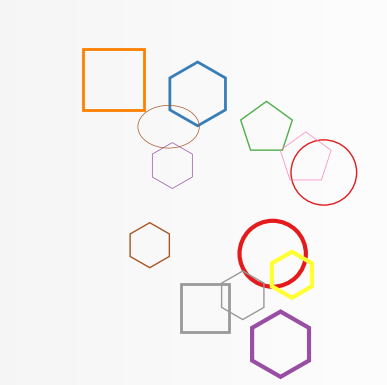[{"shape": "circle", "thickness": 3, "radius": 0.43, "center": [0.704, 0.341]}, {"shape": "circle", "thickness": 1, "radius": 0.42, "center": [0.836, 0.552]}, {"shape": "hexagon", "thickness": 2, "radius": 0.41, "center": [0.51, 0.756]}, {"shape": "pentagon", "thickness": 1, "radius": 0.35, "center": [0.688, 0.667]}, {"shape": "hexagon", "thickness": 0.5, "radius": 0.3, "center": [0.445, 0.57]}, {"shape": "hexagon", "thickness": 3, "radius": 0.42, "center": [0.724, 0.106]}, {"shape": "square", "thickness": 2, "radius": 0.4, "center": [0.293, 0.794]}, {"shape": "hexagon", "thickness": 3, "radius": 0.3, "center": [0.753, 0.286]}, {"shape": "hexagon", "thickness": 1, "radius": 0.29, "center": [0.386, 0.363]}, {"shape": "oval", "thickness": 0.5, "radius": 0.4, "center": [0.435, 0.671]}, {"shape": "pentagon", "thickness": 0.5, "radius": 0.35, "center": [0.789, 0.588]}, {"shape": "hexagon", "thickness": 1, "radius": 0.32, "center": [0.626, 0.233]}, {"shape": "square", "thickness": 2, "radius": 0.31, "center": [0.53, 0.2]}]